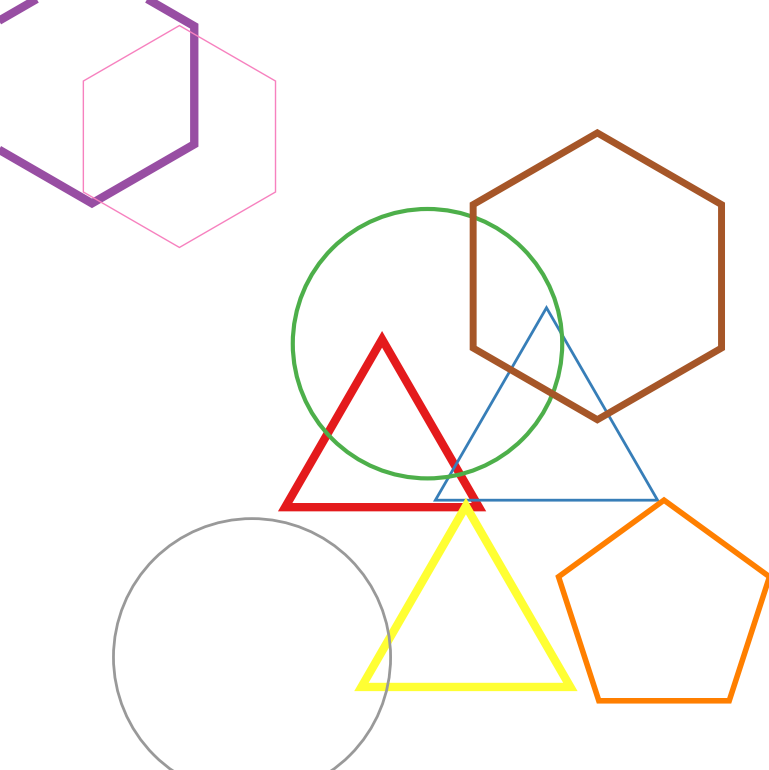[{"shape": "triangle", "thickness": 3, "radius": 0.73, "center": [0.496, 0.414]}, {"shape": "triangle", "thickness": 1, "radius": 0.83, "center": [0.71, 0.434]}, {"shape": "circle", "thickness": 1.5, "radius": 0.87, "center": [0.555, 0.554]}, {"shape": "hexagon", "thickness": 3, "radius": 0.77, "center": [0.119, 0.889]}, {"shape": "pentagon", "thickness": 2, "radius": 0.72, "center": [0.862, 0.206]}, {"shape": "triangle", "thickness": 3, "radius": 0.78, "center": [0.605, 0.186]}, {"shape": "hexagon", "thickness": 2.5, "radius": 0.93, "center": [0.776, 0.641]}, {"shape": "hexagon", "thickness": 0.5, "radius": 0.72, "center": [0.233, 0.823]}, {"shape": "circle", "thickness": 1, "radius": 0.9, "center": [0.327, 0.147]}]